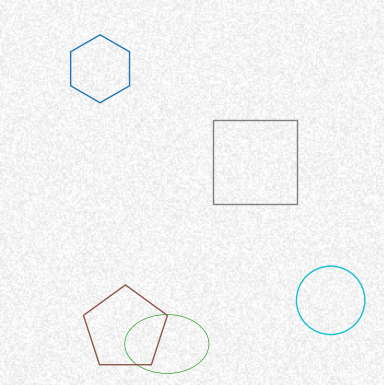[{"shape": "hexagon", "thickness": 1, "radius": 0.44, "center": [0.26, 0.821]}, {"shape": "oval", "thickness": 0.5, "radius": 0.55, "center": [0.433, 0.107]}, {"shape": "pentagon", "thickness": 1, "radius": 0.57, "center": [0.326, 0.145]}, {"shape": "square", "thickness": 1, "radius": 0.55, "center": [0.662, 0.579]}, {"shape": "circle", "thickness": 1, "radius": 0.44, "center": [0.859, 0.22]}]